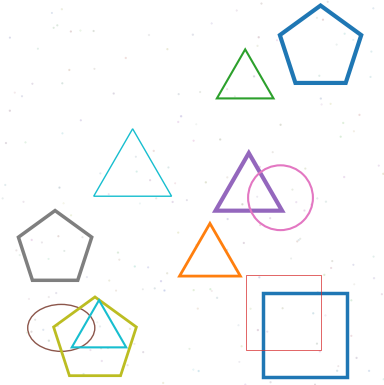[{"shape": "square", "thickness": 2.5, "radius": 0.54, "center": [0.792, 0.129]}, {"shape": "pentagon", "thickness": 3, "radius": 0.56, "center": [0.833, 0.874]}, {"shape": "triangle", "thickness": 2, "radius": 0.46, "center": [0.545, 0.328]}, {"shape": "triangle", "thickness": 1.5, "radius": 0.42, "center": [0.637, 0.787]}, {"shape": "square", "thickness": 0.5, "radius": 0.49, "center": [0.736, 0.188]}, {"shape": "triangle", "thickness": 3, "radius": 0.5, "center": [0.646, 0.503]}, {"shape": "oval", "thickness": 1, "radius": 0.44, "center": [0.159, 0.148]}, {"shape": "circle", "thickness": 1.5, "radius": 0.42, "center": [0.729, 0.486]}, {"shape": "pentagon", "thickness": 2.5, "radius": 0.5, "center": [0.143, 0.353]}, {"shape": "pentagon", "thickness": 2, "radius": 0.57, "center": [0.247, 0.116]}, {"shape": "triangle", "thickness": 1, "radius": 0.58, "center": [0.345, 0.549]}, {"shape": "triangle", "thickness": 1.5, "radius": 0.41, "center": [0.257, 0.139]}]